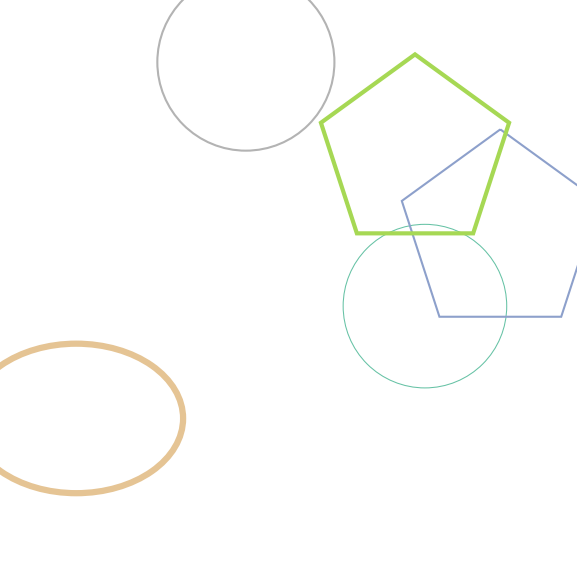[{"shape": "circle", "thickness": 0.5, "radius": 0.71, "center": [0.736, 0.469]}, {"shape": "pentagon", "thickness": 1, "radius": 0.9, "center": [0.866, 0.596]}, {"shape": "pentagon", "thickness": 2, "radius": 0.86, "center": [0.719, 0.734]}, {"shape": "oval", "thickness": 3, "radius": 0.92, "center": [0.132, 0.275]}, {"shape": "circle", "thickness": 1, "radius": 0.77, "center": [0.426, 0.892]}]